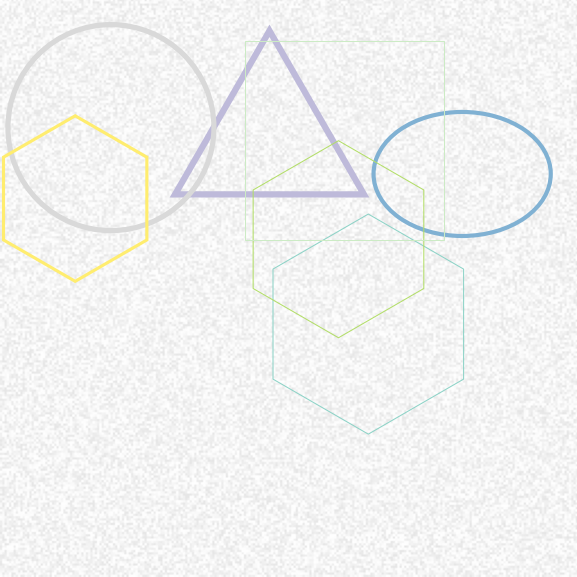[{"shape": "hexagon", "thickness": 0.5, "radius": 0.95, "center": [0.638, 0.438]}, {"shape": "triangle", "thickness": 3, "radius": 0.94, "center": [0.467, 0.757]}, {"shape": "oval", "thickness": 2, "radius": 0.77, "center": [0.8, 0.698]}, {"shape": "hexagon", "thickness": 0.5, "radius": 0.85, "center": [0.586, 0.585]}, {"shape": "circle", "thickness": 2.5, "radius": 0.89, "center": [0.192, 0.778]}, {"shape": "square", "thickness": 0.5, "radius": 0.86, "center": [0.597, 0.756]}, {"shape": "hexagon", "thickness": 1.5, "radius": 0.72, "center": [0.13, 0.655]}]